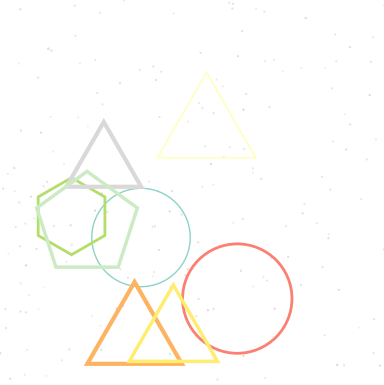[{"shape": "circle", "thickness": 1, "radius": 0.64, "center": [0.366, 0.383]}, {"shape": "triangle", "thickness": 1, "radius": 0.74, "center": [0.537, 0.664]}, {"shape": "circle", "thickness": 2, "radius": 0.71, "center": [0.616, 0.224]}, {"shape": "triangle", "thickness": 3, "radius": 0.71, "center": [0.35, 0.126]}, {"shape": "hexagon", "thickness": 2, "radius": 0.5, "center": [0.186, 0.438]}, {"shape": "triangle", "thickness": 3, "radius": 0.56, "center": [0.27, 0.571]}, {"shape": "pentagon", "thickness": 2.5, "radius": 0.69, "center": [0.226, 0.417]}, {"shape": "triangle", "thickness": 2.5, "radius": 0.66, "center": [0.45, 0.128]}]